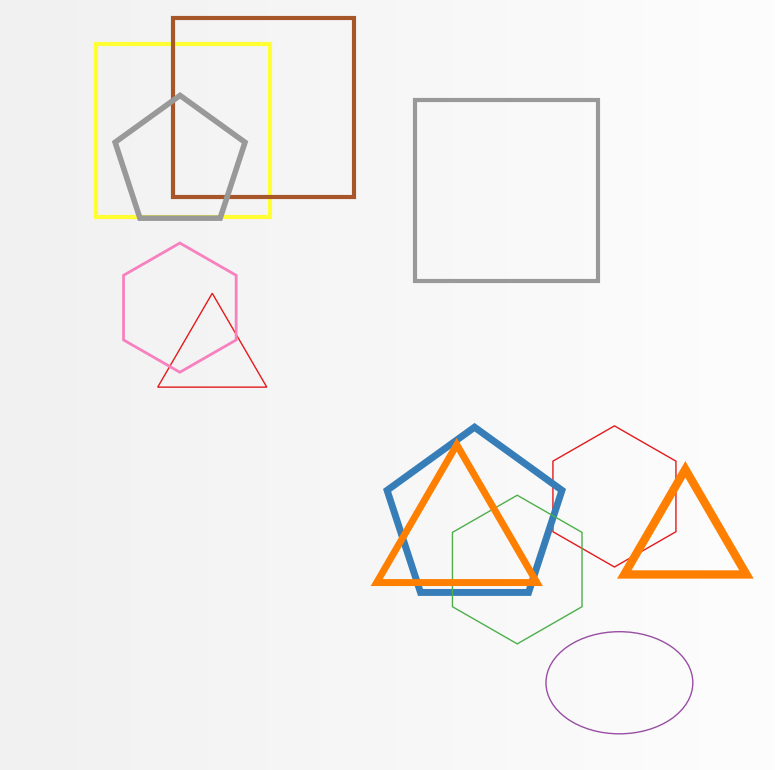[{"shape": "hexagon", "thickness": 0.5, "radius": 0.46, "center": [0.793, 0.355]}, {"shape": "triangle", "thickness": 0.5, "radius": 0.41, "center": [0.274, 0.538]}, {"shape": "pentagon", "thickness": 2.5, "radius": 0.59, "center": [0.612, 0.327]}, {"shape": "hexagon", "thickness": 0.5, "radius": 0.48, "center": [0.667, 0.26]}, {"shape": "oval", "thickness": 0.5, "radius": 0.47, "center": [0.799, 0.113]}, {"shape": "triangle", "thickness": 2.5, "radius": 0.6, "center": [0.589, 0.303]}, {"shape": "triangle", "thickness": 3, "radius": 0.46, "center": [0.884, 0.299]}, {"shape": "square", "thickness": 1.5, "radius": 0.56, "center": [0.236, 0.831]}, {"shape": "square", "thickness": 1.5, "radius": 0.58, "center": [0.34, 0.861]}, {"shape": "hexagon", "thickness": 1, "radius": 0.42, "center": [0.232, 0.6]}, {"shape": "square", "thickness": 1.5, "radius": 0.59, "center": [0.654, 0.752]}, {"shape": "pentagon", "thickness": 2, "radius": 0.44, "center": [0.232, 0.788]}]